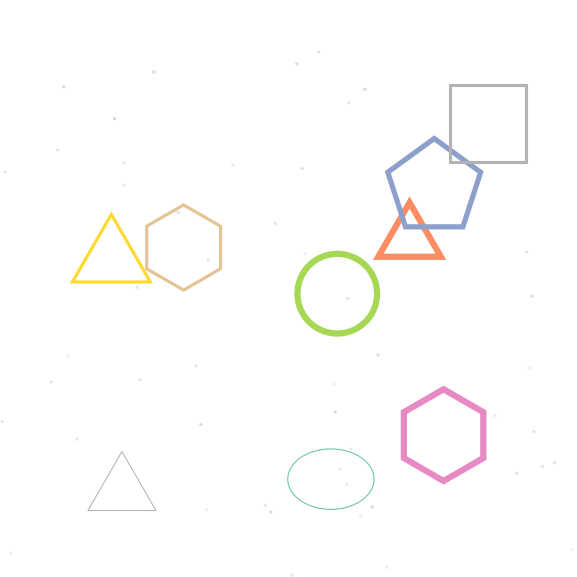[{"shape": "oval", "thickness": 0.5, "radius": 0.37, "center": [0.573, 0.169]}, {"shape": "triangle", "thickness": 3, "radius": 0.31, "center": [0.709, 0.586]}, {"shape": "pentagon", "thickness": 2.5, "radius": 0.42, "center": [0.752, 0.675]}, {"shape": "hexagon", "thickness": 3, "radius": 0.4, "center": [0.768, 0.246]}, {"shape": "circle", "thickness": 3, "radius": 0.34, "center": [0.584, 0.491]}, {"shape": "triangle", "thickness": 1.5, "radius": 0.39, "center": [0.193, 0.55]}, {"shape": "hexagon", "thickness": 1.5, "radius": 0.37, "center": [0.318, 0.571]}, {"shape": "triangle", "thickness": 0.5, "radius": 0.34, "center": [0.211, 0.149]}, {"shape": "square", "thickness": 1.5, "radius": 0.33, "center": [0.845, 0.786]}]